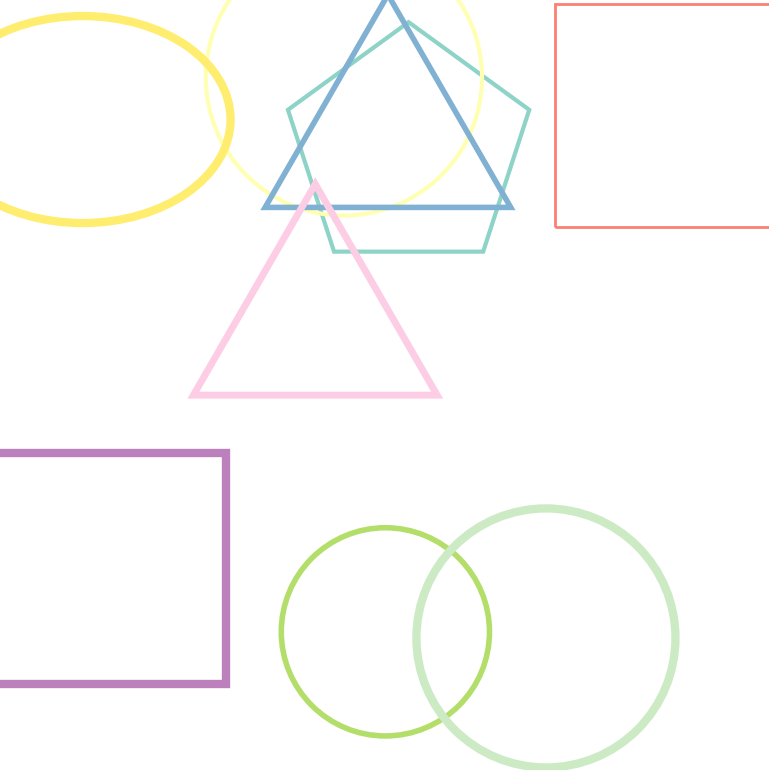[{"shape": "pentagon", "thickness": 1.5, "radius": 0.82, "center": [0.531, 0.806]}, {"shape": "circle", "thickness": 1.5, "radius": 0.9, "center": [0.447, 0.899]}, {"shape": "square", "thickness": 1, "radius": 0.72, "center": [0.866, 0.851]}, {"shape": "triangle", "thickness": 2, "radius": 0.92, "center": [0.504, 0.823]}, {"shape": "circle", "thickness": 2, "radius": 0.68, "center": [0.501, 0.179]}, {"shape": "triangle", "thickness": 2.5, "radius": 0.91, "center": [0.409, 0.578]}, {"shape": "square", "thickness": 3, "radius": 0.75, "center": [0.143, 0.262]}, {"shape": "circle", "thickness": 3, "radius": 0.84, "center": [0.709, 0.171]}, {"shape": "oval", "thickness": 3, "radius": 0.96, "center": [0.107, 0.845]}]